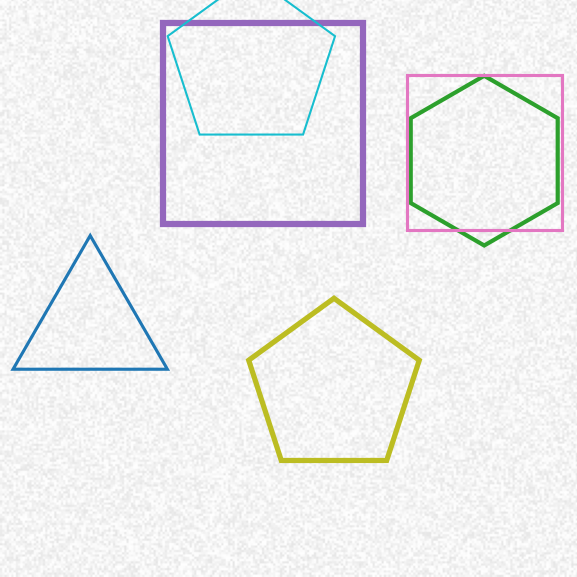[{"shape": "triangle", "thickness": 1.5, "radius": 0.77, "center": [0.156, 0.437]}, {"shape": "hexagon", "thickness": 2, "radius": 0.73, "center": [0.838, 0.721]}, {"shape": "square", "thickness": 3, "radius": 0.87, "center": [0.455, 0.786]}, {"shape": "square", "thickness": 1.5, "radius": 0.67, "center": [0.84, 0.735]}, {"shape": "pentagon", "thickness": 2.5, "radius": 0.78, "center": [0.578, 0.327]}, {"shape": "pentagon", "thickness": 1, "radius": 0.76, "center": [0.435, 0.889]}]